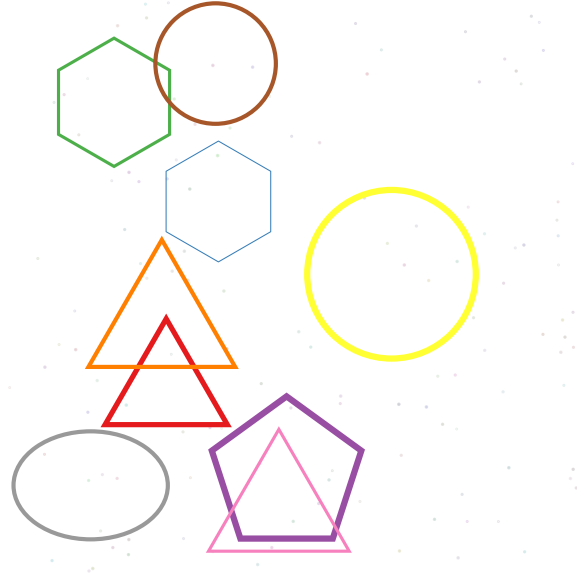[{"shape": "triangle", "thickness": 2.5, "radius": 0.61, "center": [0.288, 0.325]}, {"shape": "hexagon", "thickness": 0.5, "radius": 0.52, "center": [0.378, 0.65]}, {"shape": "hexagon", "thickness": 1.5, "radius": 0.56, "center": [0.197, 0.822]}, {"shape": "pentagon", "thickness": 3, "radius": 0.68, "center": [0.496, 0.177]}, {"shape": "triangle", "thickness": 2, "radius": 0.73, "center": [0.28, 0.437]}, {"shape": "circle", "thickness": 3, "radius": 0.73, "center": [0.678, 0.524]}, {"shape": "circle", "thickness": 2, "radius": 0.52, "center": [0.373, 0.889]}, {"shape": "triangle", "thickness": 1.5, "radius": 0.7, "center": [0.483, 0.115]}, {"shape": "oval", "thickness": 2, "radius": 0.67, "center": [0.157, 0.159]}]